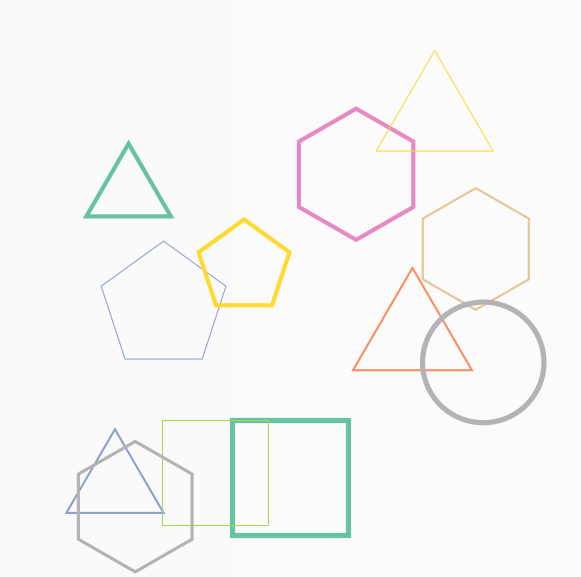[{"shape": "triangle", "thickness": 2, "radius": 0.42, "center": [0.221, 0.666]}, {"shape": "square", "thickness": 2.5, "radius": 0.5, "center": [0.499, 0.173]}, {"shape": "triangle", "thickness": 1, "radius": 0.59, "center": [0.71, 0.417]}, {"shape": "triangle", "thickness": 1, "radius": 0.48, "center": [0.198, 0.159]}, {"shape": "pentagon", "thickness": 0.5, "radius": 0.56, "center": [0.281, 0.469]}, {"shape": "hexagon", "thickness": 2, "radius": 0.57, "center": [0.613, 0.697]}, {"shape": "square", "thickness": 0.5, "radius": 0.46, "center": [0.37, 0.181]}, {"shape": "pentagon", "thickness": 2, "radius": 0.41, "center": [0.42, 0.537]}, {"shape": "triangle", "thickness": 0.5, "radius": 0.58, "center": [0.748, 0.796]}, {"shape": "hexagon", "thickness": 1, "radius": 0.53, "center": [0.819, 0.568]}, {"shape": "circle", "thickness": 2.5, "radius": 0.52, "center": [0.831, 0.372]}, {"shape": "hexagon", "thickness": 1.5, "radius": 0.56, "center": [0.233, 0.122]}]